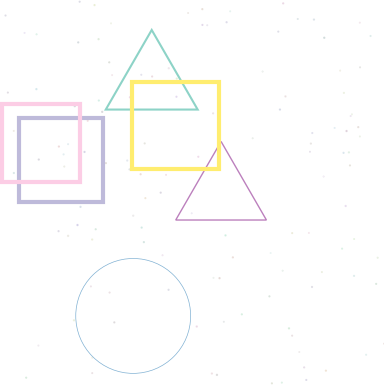[{"shape": "triangle", "thickness": 1.5, "radius": 0.69, "center": [0.394, 0.784]}, {"shape": "square", "thickness": 3, "radius": 0.55, "center": [0.159, 0.584]}, {"shape": "circle", "thickness": 0.5, "radius": 0.75, "center": [0.346, 0.179]}, {"shape": "square", "thickness": 3, "radius": 0.5, "center": [0.106, 0.628]}, {"shape": "triangle", "thickness": 1, "radius": 0.68, "center": [0.574, 0.497]}, {"shape": "square", "thickness": 3, "radius": 0.56, "center": [0.456, 0.674]}]